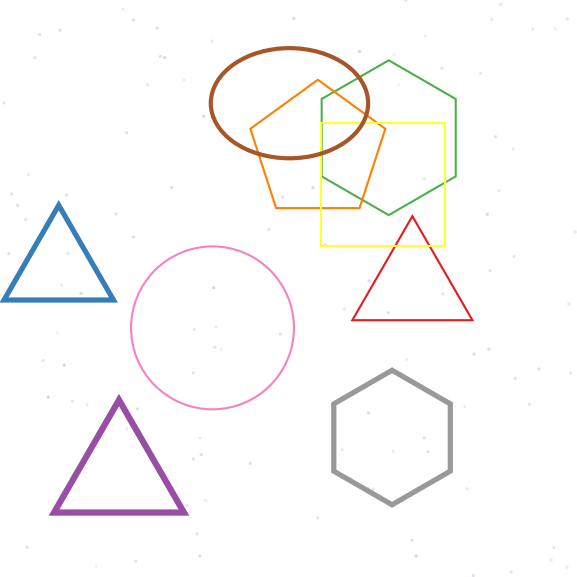[{"shape": "triangle", "thickness": 1, "radius": 0.6, "center": [0.714, 0.505]}, {"shape": "triangle", "thickness": 2.5, "radius": 0.55, "center": [0.102, 0.534]}, {"shape": "hexagon", "thickness": 1, "radius": 0.67, "center": [0.673, 0.761]}, {"shape": "triangle", "thickness": 3, "radius": 0.65, "center": [0.206, 0.177]}, {"shape": "pentagon", "thickness": 1, "radius": 0.61, "center": [0.55, 0.738]}, {"shape": "square", "thickness": 1, "radius": 0.53, "center": [0.663, 0.679]}, {"shape": "oval", "thickness": 2, "radius": 0.68, "center": [0.501, 0.82]}, {"shape": "circle", "thickness": 1, "radius": 0.71, "center": [0.368, 0.431]}, {"shape": "hexagon", "thickness": 2.5, "radius": 0.58, "center": [0.679, 0.242]}]